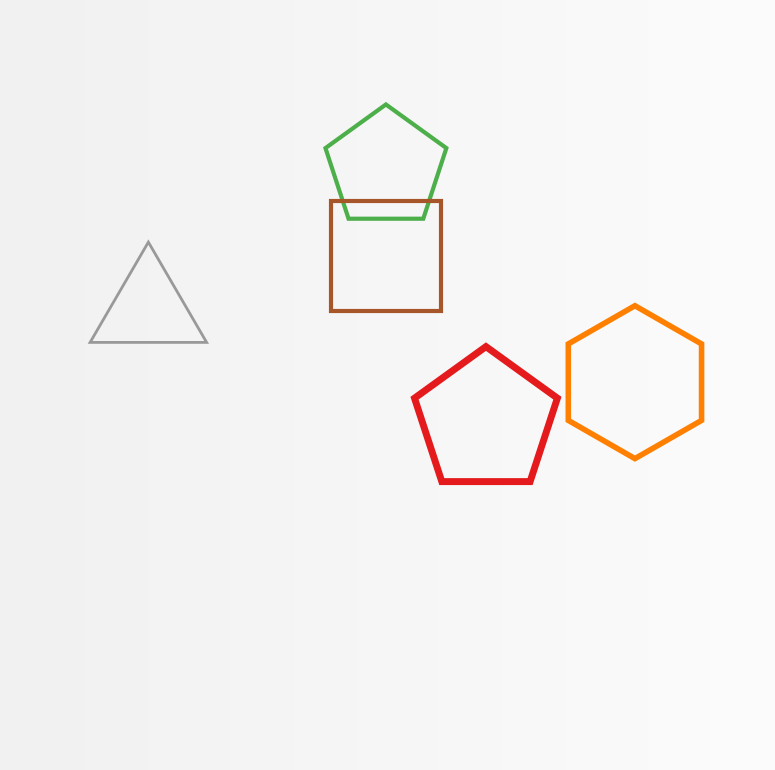[{"shape": "pentagon", "thickness": 2.5, "radius": 0.48, "center": [0.627, 0.453]}, {"shape": "pentagon", "thickness": 1.5, "radius": 0.41, "center": [0.498, 0.782]}, {"shape": "hexagon", "thickness": 2, "radius": 0.5, "center": [0.819, 0.504]}, {"shape": "square", "thickness": 1.5, "radius": 0.36, "center": [0.498, 0.668]}, {"shape": "triangle", "thickness": 1, "radius": 0.43, "center": [0.191, 0.599]}]